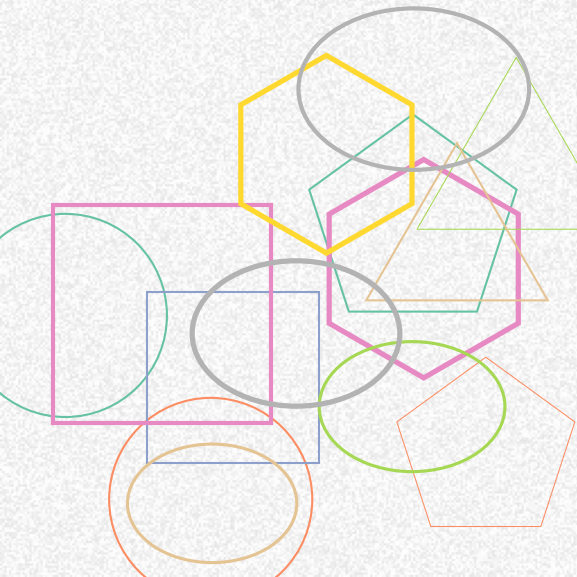[{"shape": "circle", "thickness": 1, "radius": 0.88, "center": [0.113, 0.453]}, {"shape": "pentagon", "thickness": 1, "radius": 0.94, "center": [0.715, 0.612]}, {"shape": "circle", "thickness": 1, "radius": 0.88, "center": [0.365, 0.134]}, {"shape": "pentagon", "thickness": 0.5, "radius": 0.81, "center": [0.841, 0.219]}, {"shape": "square", "thickness": 1, "radius": 0.74, "center": [0.404, 0.345]}, {"shape": "square", "thickness": 2, "radius": 0.94, "center": [0.281, 0.455]}, {"shape": "hexagon", "thickness": 2.5, "radius": 0.95, "center": [0.734, 0.534]}, {"shape": "oval", "thickness": 1.5, "radius": 0.8, "center": [0.714, 0.295]}, {"shape": "triangle", "thickness": 0.5, "radius": 0.99, "center": [0.894, 0.701]}, {"shape": "hexagon", "thickness": 2.5, "radius": 0.86, "center": [0.565, 0.732]}, {"shape": "triangle", "thickness": 1, "radius": 0.91, "center": [0.791, 0.57]}, {"shape": "oval", "thickness": 1.5, "radius": 0.73, "center": [0.367, 0.128]}, {"shape": "oval", "thickness": 2.5, "radius": 0.9, "center": [0.513, 0.422]}, {"shape": "oval", "thickness": 2, "radius": 1.0, "center": [0.717, 0.845]}]